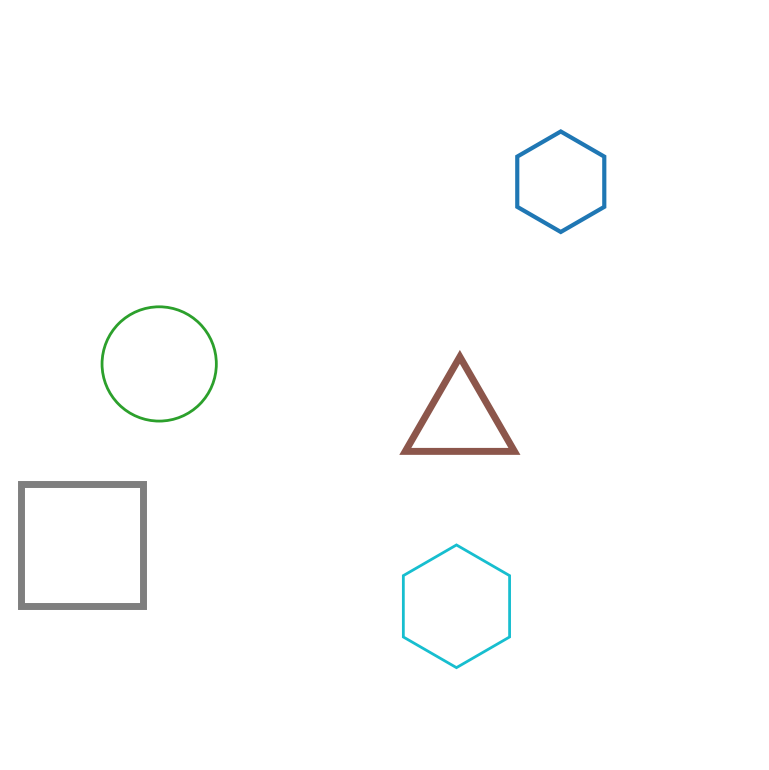[{"shape": "hexagon", "thickness": 1.5, "radius": 0.33, "center": [0.728, 0.764]}, {"shape": "circle", "thickness": 1, "radius": 0.37, "center": [0.207, 0.527]}, {"shape": "triangle", "thickness": 2.5, "radius": 0.41, "center": [0.597, 0.455]}, {"shape": "square", "thickness": 2.5, "radius": 0.4, "center": [0.106, 0.292]}, {"shape": "hexagon", "thickness": 1, "radius": 0.4, "center": [0.593, 0.213]}]